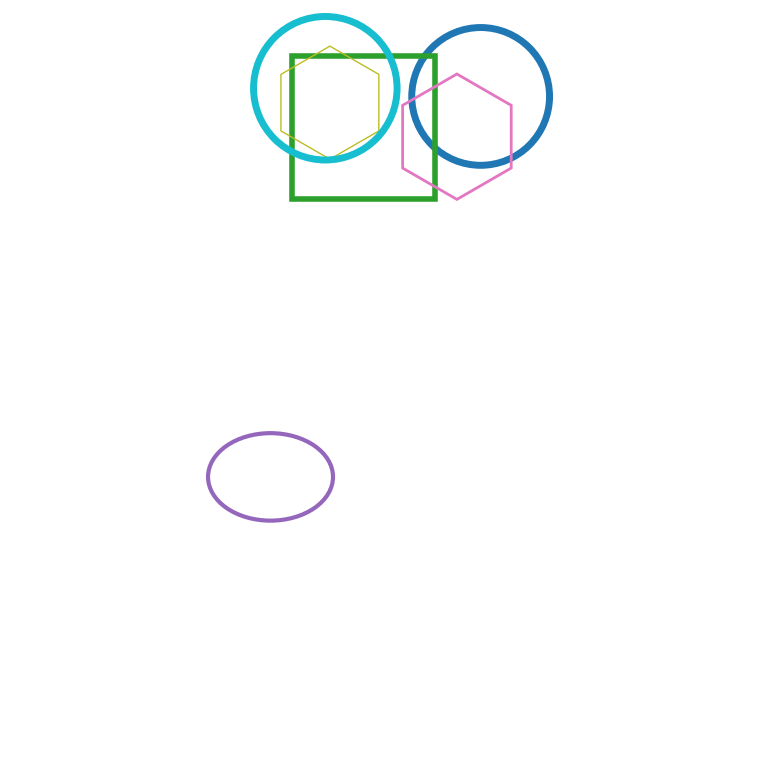[{"shape": "circle", "thickness": 2.5, "radius": 0.45, "center": [0.624, 0.875]}, {"shape": "square", "thickness": 2, "radius": 0.47, "center": [0.472, 0.834]}, {"shape": "oval", "thickness": 1.5, "radius": 0.41, "center": [0.351, 0.381]}, {"shape": "hexagon", "thickness": 1, "radius": 0.41, "center": [0.593, 0.822]}, {"shape": "hexagon", "thickness": 0.5, "radius": 0.37, "center": [0.428, 0.867]}, {"shape": "circle", "thickness": 2.5, "radius": 0.47, "center": [0.422, 0.885]}]